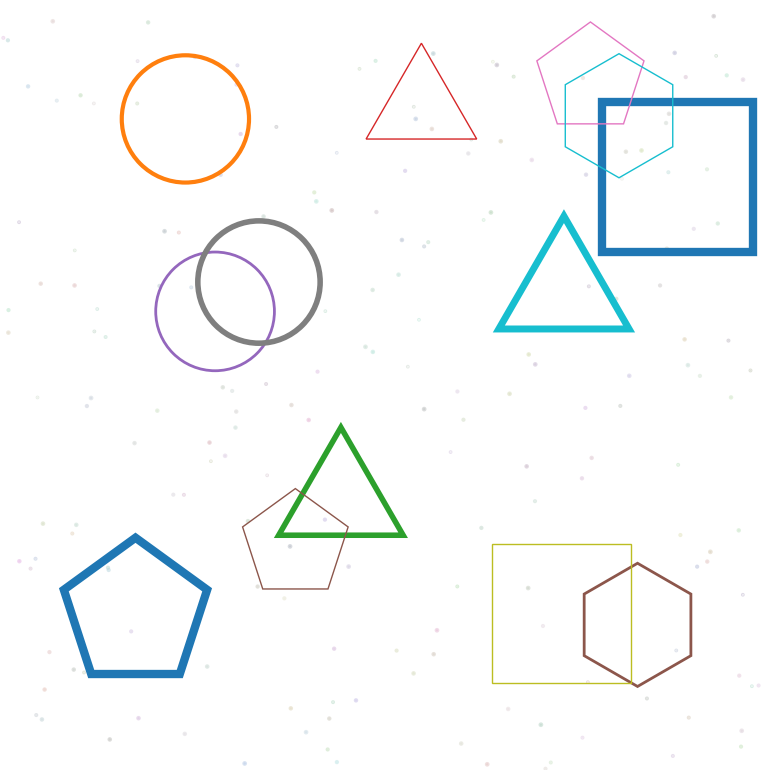[{"shape": "pentagon", "thickness": 3, "radius": 0.49, "center": [0.176, 0.204]}, {"shape": "square", "thickness": 3, "radius": 0.49, "center": [0.88, 0.77]}, {"shape": "circle", "thickness": 1.5, "radius": 0.41, "center": [0.241, 0.846]}, {"shape": "triangle", "thickness": 2, "radius": 0.47, "center": [0.443, 0.352]}, {"shape": "triangle", "thickness": 0.5, "radius": 0.41, "center": [0.547, 0.861]}, {"shape": "circle", "thickness": 1, "radius": 0.39, "center": [0.279, 0.596]}, {"shape": "pentagon", "thickness": 0.5, "radius": 0.36, "center": [0.384, 0.293]}, {"shape": "hexagon", "thickness": 1, "radius": 0.4, "center": [0.828, 0.188]}, {"shape": "pentagon", "thickness": 0.5, "radius": 0.37, "center": [0.767, 0.898]}, {"shape": "circle", "thickness": 2, "radius": 0.4, "center": [0.336, 0.634]}, {"shape": "square", "thickness": 0.5, "radius": 0.45, "center": [0.73, 0.203]}, {"shape": "hexagon", "thickness": 0.5, "radius": 0.4, "center": [0.804, 0.85]}, {"shape": "triangle", "thickness": 2.5, "radius": 0.49, "center": [0.732, 0.622]}]